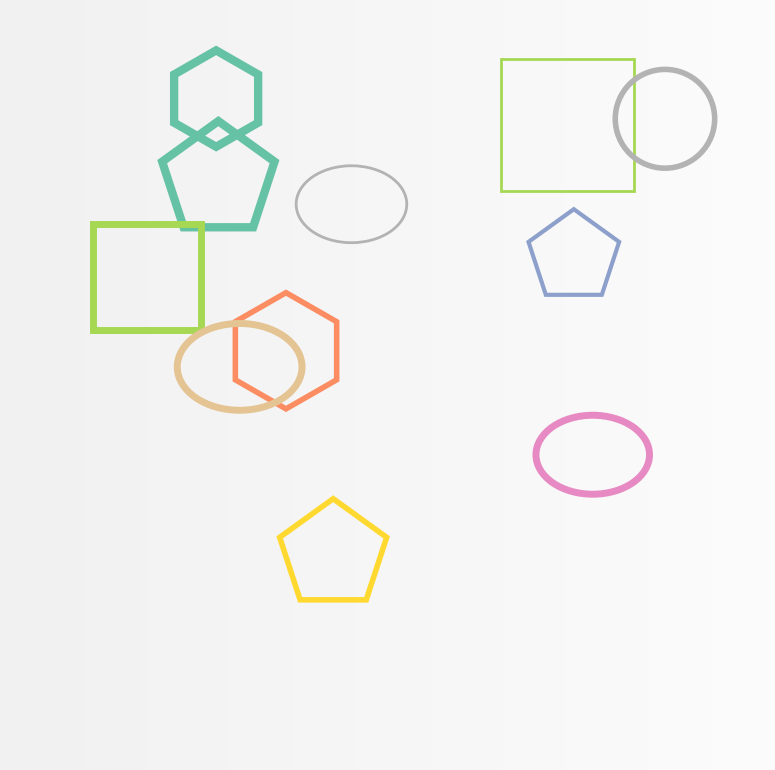[{"shape": "hexagon", "thickness": 3, "radius": 0.31, "center": [0.279, 0.872]}, {"shape": "pentagon", "thickness": 3, "radius": 0.38, "center": [0.282, 0.767]}, {"shape": "hexagon", "thickness": 2, "radius": 0.38, "center": [0.369, 0.544]}, {"shape": "pentagon", "thickness": 1.5, "radius": 0.31, "center": [0.74, 0.667]}, {"shape": "oval", "thickness": 2.5, "radius": 0.37, "center": [0.765, 0.409]}, {"shape": "square", "thickness": 2.5, "radius": 0.35, "center": [0.19, 0.64]}, {"shape": "square", "thickness": 1, "radius": 0.43, "center": [0.732, 0.838]}, {"shape": "pentagon", "thickness": 2, "radius": 0.36, "center": [0.43, 0.28]}, {"shape": "oval", "thickness": 2.5, "radius": 0.4, "center": [0.309, 0.524]}, {"shape": "circle", "thickness": 2, "radius": 0.32, "center": [0.858, 0.846]}, {"shape": "oval", "thickness": 1, "radius": 0.36, "center": [0.453, 0.735]}]